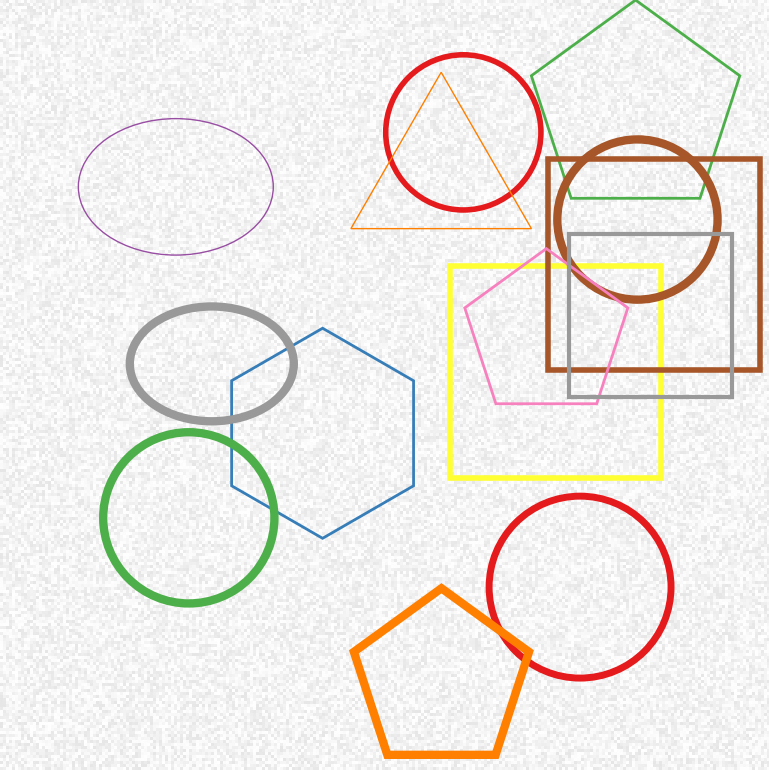[{"shape": "circle", "thickness": 2, "radius": 0.5, "center": [0.602, 0.828]}, {"shape": "circle", "thickness": 2.5, "radius": 0.59, "center": [0.753, 0.238]}, {"shape": "hexagon", "thickness": 1, "radius": 0.68, "center": [0.419, 0.437]}, {"shape": "circle", "thickness": 3, "radius": 0.56, "center": [0.245, 0.327]}, {"shape": "pentagon", "thickness": 1, "radius": 0.71, "center": [0.825, 0.858]}, {"shape": "oval", "thickness": 0.5, "radius": 0.63, "center": [0.228, 0.757]}, {"shape": "triangle", "thickness": 0.5, "radius": 0.68, "center": [0.573, 0.771]}, {"shape": "pentagon", "thickness": 3, "radius": 0.6, "center": [0.573, 0.116]}, {"shape": "square", "thickness": 2, "radius": 0.69, "center": [0.721, 0.517]}, {"shape": "circle", "thickness": 3, "radius": 0.52, "center": [0.828, 0.715]}, {"shape": "square", "thickness": 2, "radius": 0.69, "center": [0.85, 0.656]}, {"shape": "pentagon", "thickness": 1, "radius": 0.56, "center": [0.709, 0.566]}, {"shape": "oval", "thickness": 3, "radius": 0.53, "center": [0.275, 0.527]}, {"shape": "square", "thickness": 1.5, "radius": 0.53, "center": [0.845, 0.59]}]